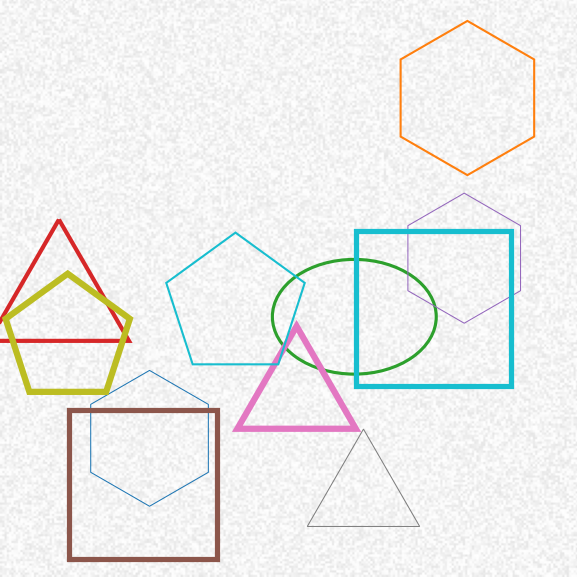[{"shape": "hexagon", "thickness": 0.5, "radius": 0.59, "center": [0.259, 0.24]}, {"shape": "hexagon", "thickness": 1, "radius": 0.67, "center": [0.809, 0.829]}, {"shape": "oval", "thickness": 1.5, "radius": 0.71, "center": [0.614, 0.451]}, {"shape": "triangle", "thickness": 2, "radius": 0.7, "center": [0.102, 0.479]}, {"shape": "hexagon", "thickness": 0.5, "radius": 0.56, "center": [0.804, 0.552]}, {"shape": "square", "thickness": 2.5, "radius": 0.64, "center": [0.247, 0.16]}, {"shape": "triangle", "thickness": 3, "radius": 0.59, "center": [0.514, 0.316]}, {"shape": "triangle", "thickness": 0.5, "radius": 0.56, "center": [0.629, 0.144]}, {"shape": "pentagon", "thickness": 3, "radius": 0.57, "center": [0.117, 0.412]}, {"shape": "pentagon", "thickness": 1, "radius": 0.63, "center": [0.408, 0.47]}, {"shape": "square", "thickness": 2.5, "radius": 0.67, "center": [0.751, 0.465]}]